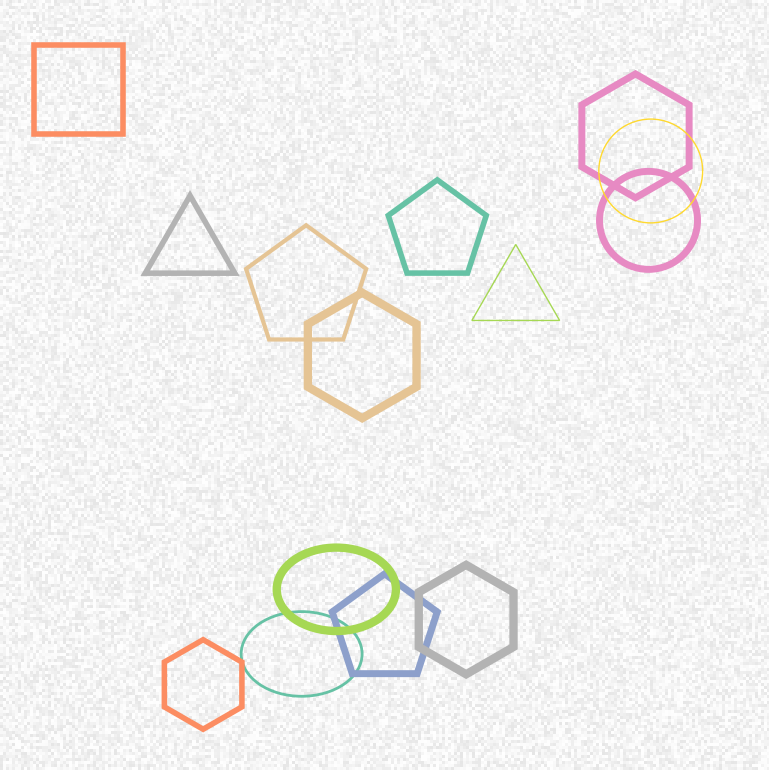[{"shape": "pentagon", "thickness": 2, "radius": 0.33, "center": [0.568, 0.699]}, {"shape": "oval", "thickness": 1, "radius": 0.39, "center": [0.392, 0.151]}, {"shape": "hexagon", "thickness": 2, "radius": 0.29, "center": [0.264, 0.111]}, {"shape": "square", "thickness": 2, "radius": 0.29, "center": [0.102, 0.884]}, {"shape": "pentagon", "thickness": 2.5, "radius": 0.36, "center": [0.5, 0.183]}, {"shape": "hexagon", "thickness": 2.5, "radius": 0.4, "center": [0.825, 0.824]}, {"shape": "circle", "thickness": 2.5, "radius": 0.32, "center": [0.842, 0.714]}, {"shape": "oval", "thickness": 3, "radius": 0.39, "center": [0.437, 0.235]}, {"shape": "triangle", "thickness": 0.5, "radius": 0.33, "center": [0.67, 0.617]}, {"shape": "circle", "thickness": 0.5, "radius": 0.34, "center": [0.845, 0.778]}, {"shape": "pentagon", "thickness": 1.5, "radius": 0.41, "center": [0.398, 0.625]}, {"shape": "hexagon", "thickness": 3, "radius": 0.41, "center": [0.47, 0.538]}, {"shape": "triangle", "thickness": 2, "radius": 0.34, "center": [0.247, 0.679]}, {"shape": "hexagon", "thickness": 3, "radius": 0.36, "center": [0.605, 0.195]}]